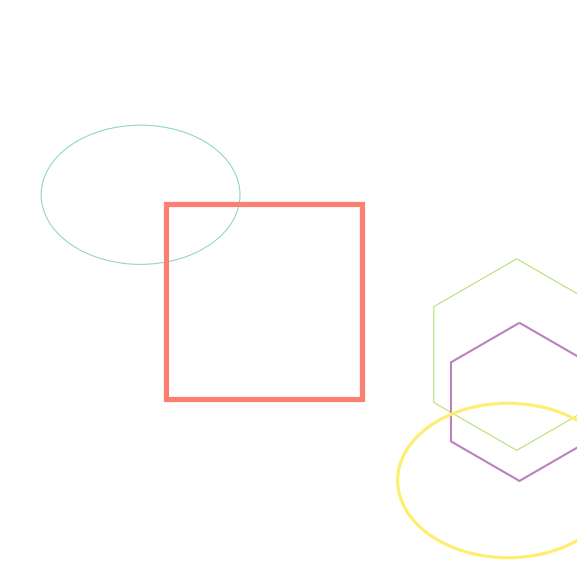[{"shape": "oval", "thickness": 0.5, "radius": 0.86, "center": [0.243, 0.662]}, {"shape": "square", "thickness": 2.5, "radius": 0.85, "center": [0.457, 0.477]}, {"shape": "hexagon", "thickness": 0.5, "radius": 0.83, "center": [0.895, 0.385]}, {"shape": "hexagon", "thickness": 1, "radius": 0.68, "center": [0.899, 0.303]}, {"shape": "oval", "thickness": 1.5, "radius": 0.96, "center": [0.88, 0.167]}]